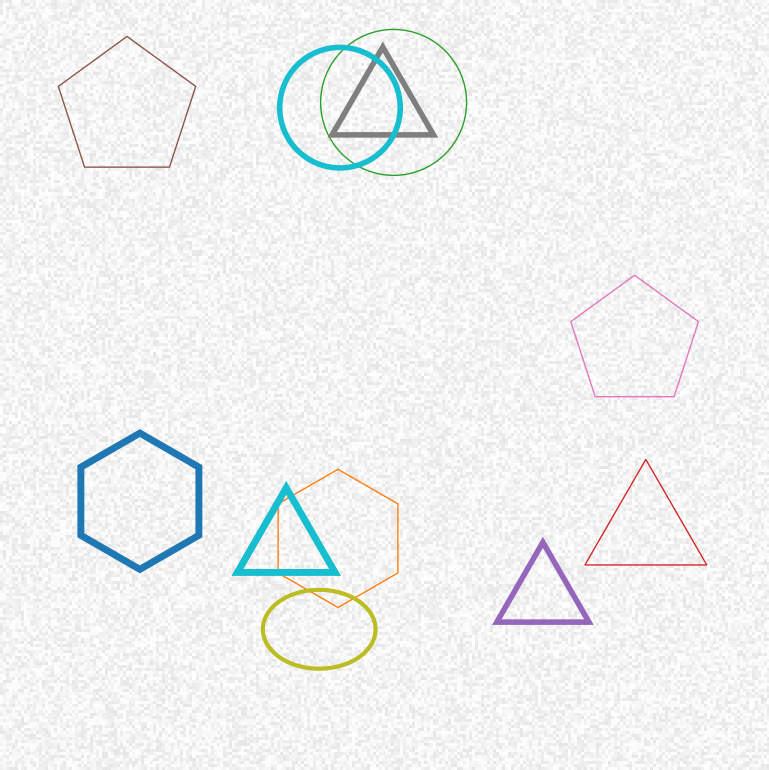[{"shape": "hexagon", "thickness": 2.5, "radius": 0.44, "center": [0.182, 0.349]}, {"shape": "hexagon", "thickness": 0.5, "radius": 0.45, "center": [0.439, 0.301]}, {"shape": "circle", "thickness": 0.5, "radius": 0.47, "center": [0.511, 0.867]}, {"shape": "triangle", "thickness": 0.5, "radius": 0.46, "center": [0.839, 0.312]}, {"shape": "triangle", "thickness": 2, "radius": 0.35, "center": [0.705, 0.227]}, {"shape": "pentagon", "thickness": 0.5, "radius": 0.47, "center": [0.165, 0.859]}, {"shape": "pentagon", "thickness": 0.5, "radius": 0.44, "center": [0.824, 0.555]}, {"shape": "triangle", "thickness": 2, "radius": 0.38, "center": [0.497, 0.863]}, {"shape": "oval", "thickness": 1.5, "radius": 0.37, "center": [0.415, 0.183]}, {"shape": "triangle", "thickness": 2.5, "radius": 0.37, "center": [0.372, 0.293]}, {"shape": "circle", "thickness": 2, "radius": 0.39, "center": [0.442, 0.86]}]